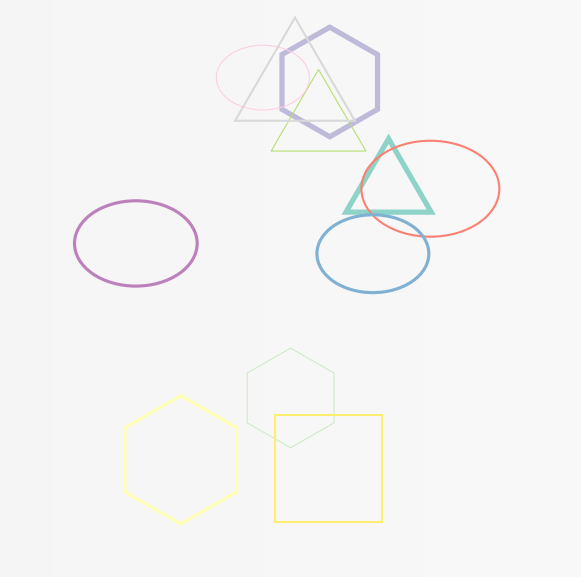[{"shape": "triangle", "thickness": 2.5, "radius": 0.42, "center": [0.669, 0.674]}, {"shape": "hexagon", "thickness": 1.5, "radius": 0.56, "center": [0.311, 0.203]}, {"shape": "hexagon", "thickness": 2.5, "radius": 0.47, "center": [0.567, 0.857]}, {"shape": "oval", "thickness": 1, "radius": 0.59, "center": [0.74, 0.672]}, {"shape": "oval", "thickness": 1.5, "radius": 0.48, "center": [0.641, 0.56]}, {"shape": "triangle", "thickness": 0.5, "radius": 0.47, "center": [0.548, 0.785]}, {"shape": "oval", "thickness": 0.5, "radius": 0.4, "center": [0.452, 0.865]}, {"shape": "triangle", "thickness": 1, "radius": 0.6, "center": [0.508, 0.85]}, {"shape": "oval", "thickness": 1.5, "radius": 0.53, "center": [0.234, 0.578]}, {"shape": "hexagon", "thickness": 0.5, "radius": 0.43, "center": [0.5, 0.31]}, {"shape": "square", "thickness": 1, "radius": 0.46, "center": [0.565, 0.188]}]